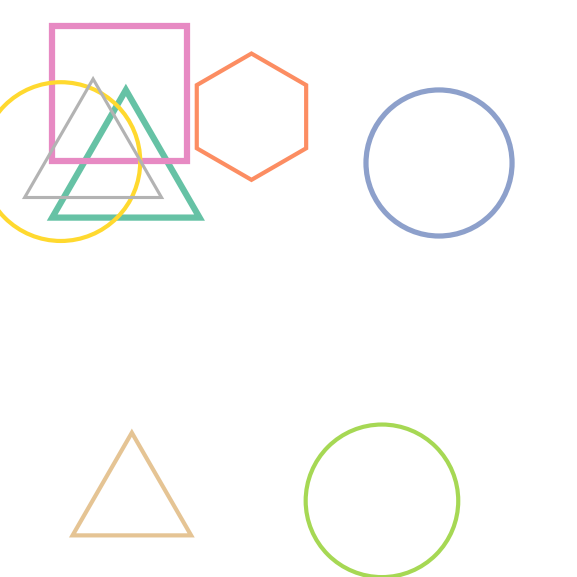[{"shape": "triangle", "thickness": 3, "radius": 0.74, "center": [0.218, 0.696]}, {"shape": "hexagon", "thickness": 2, "radius": 0.55, "center": [0.435, 0.797]}, {"shape": "circle", "thickness": 2.5, "radius": 0.63, "center": [0.76, 0.717]}, {"shape": "square", "thickness": 3, "radius": 0.58, "center": [0.207, 0.838]}, {"shape": "circle", "thickness": 2, "radius": 0.66, "center": [0.661, 0.132]}, {"shape": "circle", "thickness": 2, "radius": 0.69, "center": [0.105, 0.719]}, {"shape": "triangle", "thickness": 2, "radius": 0.59, "center": [0.228, 0.131]}, {"shape": "triangle", "thickness": 1.5, "radius": 0.68, "center": [0.161, 0.726]}]